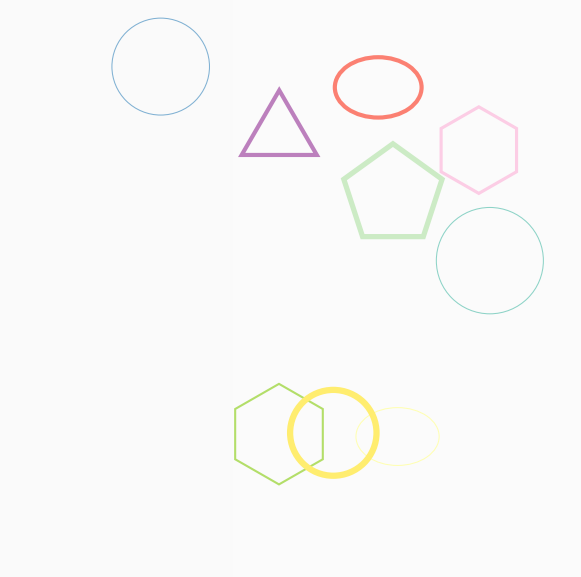[{"shape": "circle", "thickness": 0.5, "radius": 0.46, "center": [0.843, 0.548]}, {"shape": "oval", "thickness": 0.5, "radius": 0.36, "center": [0.684, 0.243]}, {"shape": "oval", "thickness": 2, "radius": 0.37, "center": [0.651, 0.848]}, {"shape": "circle", "thickness": 0.5, "radius": 0.42, "center": [0.276, 0.884]}, {"shape": "hexagon", "thickness": 1, "radius": 0.44, "center": [0.48, 0.247]}, {"shape": "hexagon", "thickness": 1.5, "radius": 0.37, "center": [0.824, 0.739]}, {"shape": "triangle", "thickness": 2, "radius": 0.37, "center": [0.48, 0.768]}, {"shape": "pentagon", "thickness": 2.5, "radius": 0.44, "center": [0.676, 0.661]}, {"shape": "circle", "thickness": 3, "radius": 0.37, "center": [0.573, 0.25]}]